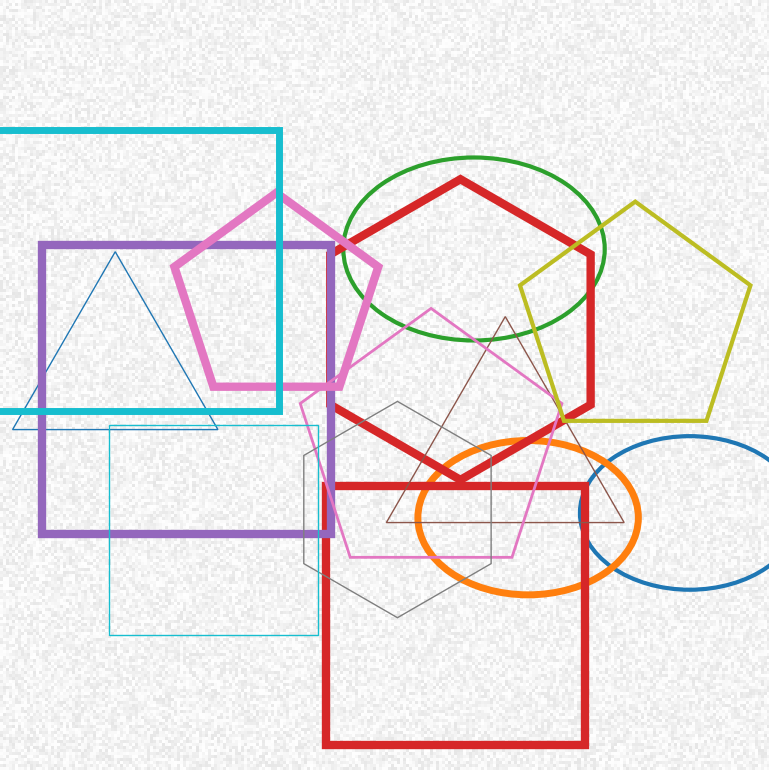[{"shape": "oval", "thickness": 1.5, "radius": 0.71, "center": [0.896, 0.334]}, {"shape": "triangle", "thickness": 0.5, "radius": 0.77, "center": [0.15, 0.519]}, {"shape": "oval", "thickness": 2.5, "radius": 0.72, "center": [0.686, 0.328]}, {"shape": "oval", "thickness": 1.5, "radius": 0.85, "center": [0.616, 0.677]}, {"shape": "hexagon", "thickness": 3, "radius": 0.98, "center": [0.598, 0.572]}, {"shape": "square", "thickness": 3, "radius": 0.84, "center": [0.592, 0.2]}, {"shape": "square", "thickness": 3, "radius": 0.94, "center": [0.242, 0.494]}, {"shape": "triangle", "thickness": 0.5, "radius": 0.89, "center": [0.656, 0.41]}, {"shape": "pentagon", "thickness": 1, "radius": 0.89, "center": [0.56, 0.421]}, {"shape": "pentagon", "thickness": 3, "radius": 0.7, "center": [0.359, 0.61]}, {"shape": "hexagon", "thickness": 0.5, "radius": 0.7, "center": [0.516, 0.338]}, {"shape": "pentagon", "thickness": 1.5, "radius": 0.79, "center": [0.825, 0.581]}, {"shape": "square", "thickness": 0.5, "radius": 0.68, "center": [0.278, 0.312]}, {"shape": "square", "thickness": 2.5, "radius": 0.91, "center": [0.18, 0.648]}]